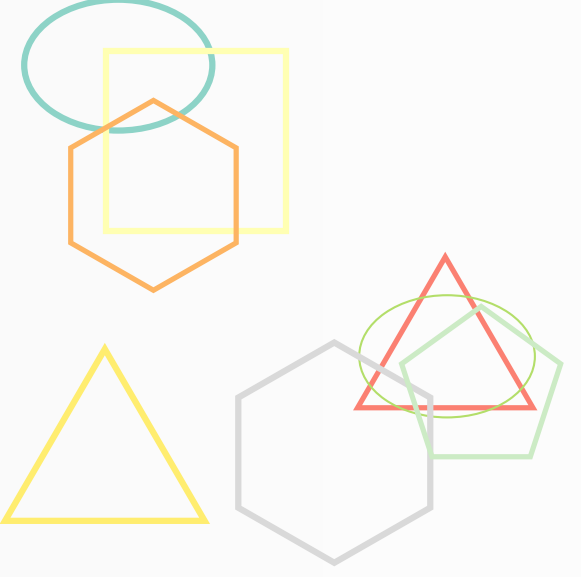[{"shape": "oval", "thickness": 3, "radius": 0.81, "center": [0.203, 0.886]}, {"shape": "square", "thickness": 3, "radius": 0.78, "center": [0.337, 0.755]}, {"shape": "triangle", "thickness": 2.5, "radius": 0.87, "center": [0.766, 0.38]}, {"shape": "hexagon", "thickness": 2.5, "radius": 0.82, "center": [0.264, 0.661]}, {"shape": "oval", "thickness": 1, "radius": 0.76, "center": [0.769, 0.382]}, {"shape": "hexagon", "thickness": 3, "radius": 0.95, "center": [0.575, 0.215]}, {"shape": "pentagon", "thickness": 2.5, "radius": 0.72, "center": [0.828, 0.325]}, {"shape": "triangle", "thickness": 3, "radius": 0.99, "center": [0.18, 0.196]}]